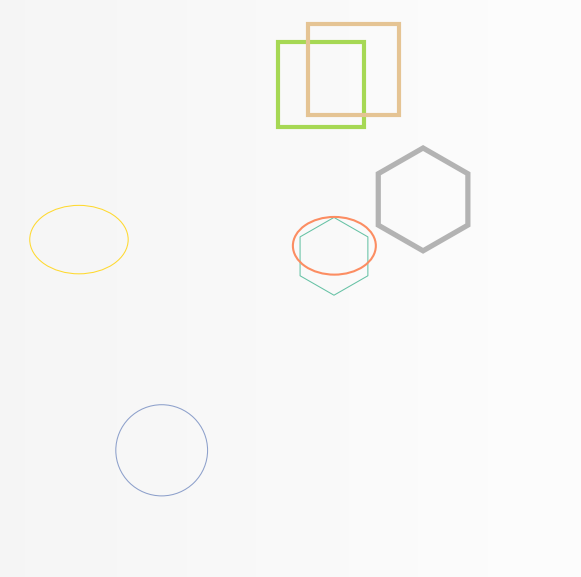[{"shape": "hexagon", "thickness": 0.5, "radius": 0.34, "center": [0.575, 0.555]}, {"shape": "oval", "thickness": 1, "radius": 0.36, "center": [0.575, 0.574]}, {"shape": "circle", "thickness": 0.5, "radius": 0.39, "center": [0.278, 0.219]}, {"shape": "square", "thickness": 2, "radius": 0.37, "center": [0.552, 0.853]}, {"shape": "oval", "thickness": 0.5, "radius": 0.42, "center": [0.136, 0.584]}, {"shape": "square", "thickness": 2, "radius": 0.39, "center": [0.608, 0.879]}, {"shape": "hexagon", "thickness": 2.5, "radius": 0.45, "center": [0.728, 0.654]}]